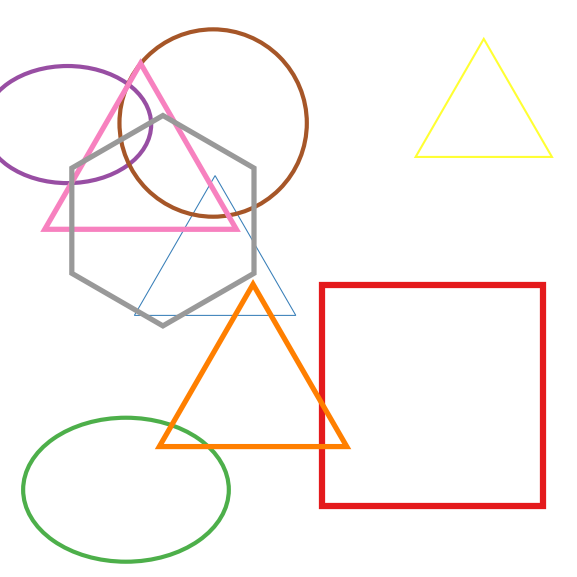[{"shape": "square", "thickness": 3, "radius": 0.95, "center": [0.749, 0.315]}, {"shape": "triangle", "thickness": 0.5, "radius": 0.81, "center": [0.372, 0.534]}, {"shape": "oval", "thickness": 2, "radius": 0.89, "center": [0.218, 0.151]}, {"shape": "oval", "thickness": 2, "radius": 0.72, "center": [0.117, 0.783]}, {"shape": "triangle", "thickness": 2.5, "radius": 0.94, "center": [0.438, 0.32]}, {"shape": "triangle", "thickness": 1, "radius": 0.68, "center": [0.838, 0.796]}, {"shape": "circle", "thickness": 2, "radius": 0.81, "center": [0.369, 0.786]}, {"shape": "triangle", "thickness": 2.5, "radius": 0.96, "center": [0.243, 0.698]}, {"shape": "hexagon", "thickness": 2.5, "radius": 0.91, "center": [0.282, 0.617]}]